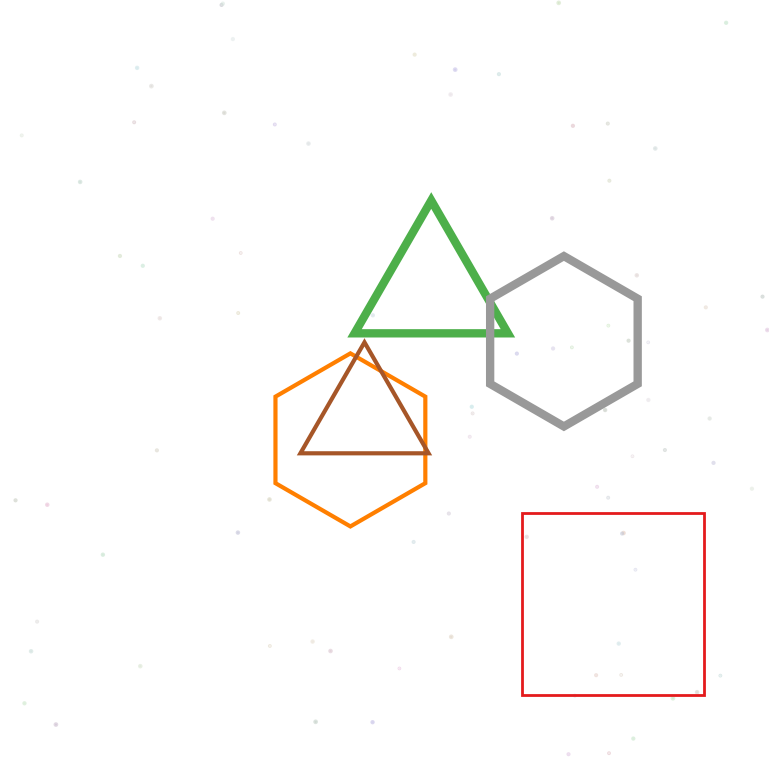[{"shape": "square", "thickness": 1, "radius": 0.59, "center": [0.796, 0.215]}, {"shape": "triangle", "thickness": 3, "radius": 0.57, "center": [0.56, 0.625]}, {"shape": "hexagon", "thickness": 1.5, "radius": 0.56, "center": [0.455, 0.429]}, {"shape": "triangle", "thickness": 1.5, "radius": 0.48, "center": [0.473, 0.459]}, {"shape": "hexagon", "thickness": 3, "radius": 0.55, "center": [0.732, 0.557]}]